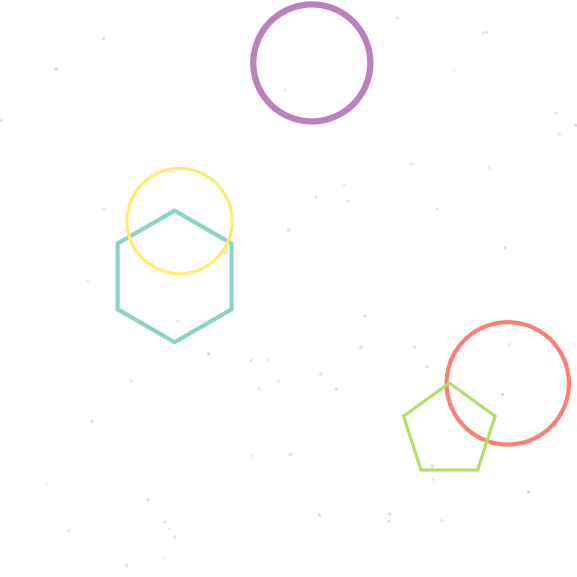[{"shape": "hexagon", "thickness": 2, "radius": 0.57, "center": [0.302, 0.521]}, {"shape": "circle", "thickness": 2, "radius": 0.53, "center": [0.879, 0.335]}, {"shape": "pentagon", "thickness": 1.5, "radius": 0.42, "center": [0.778, 0.253]}, {"shape": "circle", "thickness": 3, "radius": 0.51, "center": [0.54, 0.89]}, {"shape": "circle", "thickness": 1.5, "radius": 0.46, "center": [0.311, 0.616]}]